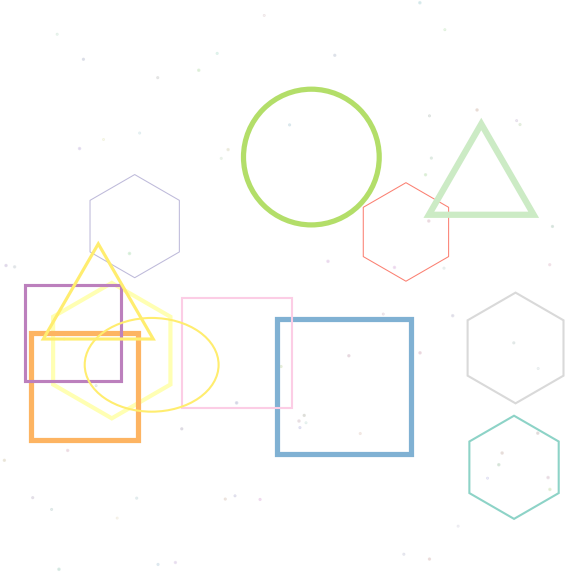[{"shape": "hexagon", "thickness": 1, "radius": 0.45, "center": [0.89, 0.19]}, {"shape": "hexagon", "thickness": 2, "radius": 0.59, "center": [0.194, 0.392]}, {"shape": "hexagon", "thickness": 0.5, "radius": 0.45, "center": [0.233, 0.608]}, {"shape": "hexagon", "thickness": 0.5, "radius": 0.43, "center": [0.703, 0.597]}, {"shape": "square", "thickness": 2.5, "radius": 0.58, "center": [0.596, 0.331]}, {"shape": "square", "thickness": 2.5, "radius": 0.46, "center": [0.146, 0.329]}, {"shape": "circle", "thickness": 2.5, "radius": 0.59, "center": [0.539, 0.727]}, {"shape": "square", "thickness": 1, "radius": 0.48, "center": [0.411, 0.388]}, {"shape": "hexagon", "thickness": 1, "radius": 0.48, "center": [0.893, 0.397]}, {"shape": "square", "thickness": 1.5, "radius": 0.42, "center": [0.126, 0.422]}, {"shape": "triangle", "thickness": 3, "radius": 0.52, "center": [0.833, 0.68]}, {"shape": "oval", "thickness": 1, "radius": 0.58, "center": [0.263, 0.367]}, {"shape": "triangle", "thickness": 1.5, "radius": 0.55, "center": [0.17, 0.467]}]